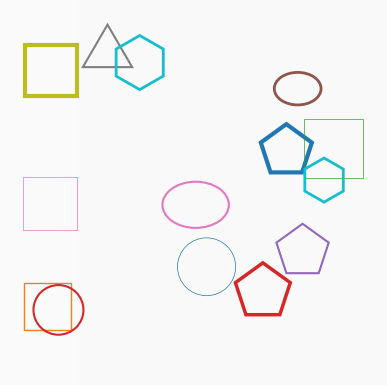[{"shape": "pentagon", "thickness": 3, "radius": 0.35, "center": [0.739, 0.608]}, {"shape": "circle", "thickness": 0.5, "radius": 0.38, "center": [0.533, 0.307]}, {"shape": "square", "thickness": 1, "radius": 0.3, "center": [0.123, 0.204]}, {"shape": "square", "thickness": 0.5, "radius": 0.38, "center": [0.86, 0.615]}, {"shape": "pentagon", "thickness": 2.5, "radius": 0.37, "center": [0.678, 0.243]}, {"shape": "circle", "thickness": 1.5, "radius": 0.32, "center": [0.151, 0.195]}, {"shape": "pentagon", "thickness": 1.5, "radius": 0.35, "center": [0.781, 0.348]}, {"shape": "oval", "thickness": 2, "radius": 0.3, "center": [0.768, 0.77]}, {"shape": "oval", "thickness": 1.5, "radius": 0.43, "center": [0.505, 0.468]}, {"shape": "square", "thickness": 0.5, "radius": 0.35, "center": [0.13, 0.471]}, {"shape": "triangle", "thickness": 1.5, "radius": 0.37, "center": [0.277, 0.862]}, {"shape": "square", "thickness": 3, "radius": 0.34, "center": [0.132, 0.817]}, {"shape": "hexagon", "thickness": 2, "radius": 0.29, "center": [0.836, 0.532]}, {"shape": "hexagon", "thickness": 2, "radius": 0.35, "center": [0.361, 0.837]}]